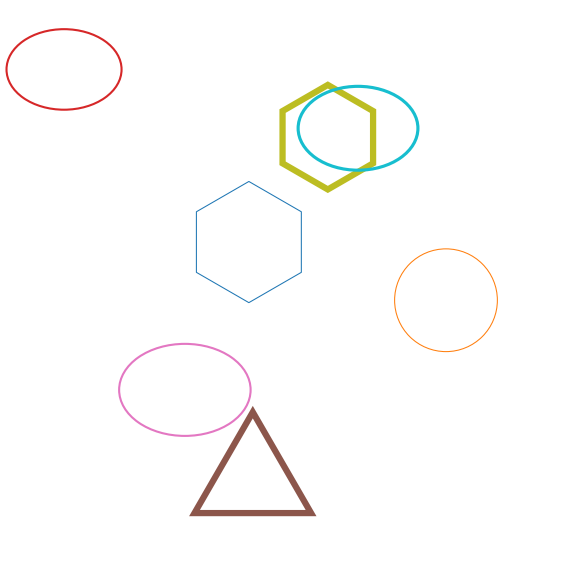[{"shape": "hexagon", "thickness": 0.5, "radius": 0.52, "center": [0.431, 0.58]}, {"shape": "circle", "thickness": 0.5, "radius": 0.44, "center": [0.772, 0.479]}, {"shape": "oval", "thickness": 1, "radius": 0.5, "center": [0.111, 0.879]}, {"shape": "triangle", "thickness": 3, "radius": 0.58, "center": [0.438, 0.169]}, {"shape": "oval", "thickness": 1, "radius": 0.57, "center": [0.32, 0.324]}, {"shape": "hexagon", "thickness": 3, "radius": 0.45, "center": [0.568, 0.762]}, {"shape": "oval", "thickness": 1.5, "radius": 0.52, "center": [0.62, 0.777]}]